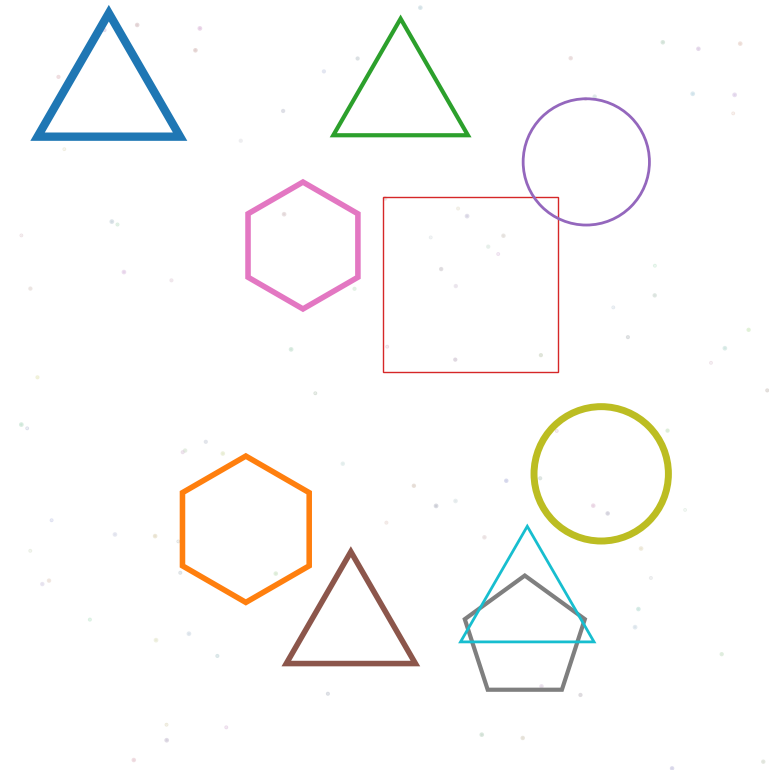[{"shape": "triangle", "thickness": 3, "radius": 0.53, "center": [0.141, 0.876]}, {"shape": "hexagon", "thickness": 2, "radius": 0.48, "center": [0.319, 0.313]}, {"shape": "triangle", "thickness": 1.5, "radius": 0.5, "center": [0.52, 0.875]}, {"shape": "square", "thickness": 0.5, "radius": 0.57, "center": [0.611, 0.631]}, {"shape": "circle", "thickness": 1, "radius": 0.41, "center": [0.761, 0.79]}, {"shape": "triangle", "thickness": 2, "radius": 0.48, "center": [0.456, 0.187]}, {"shape": "hexagon", "thickness": 2, "radius": 0.41, "center": [0.393, 0.681]}, {"shape": "pentagon", "thickness": 1.5, "radius": 0.41, "center": [0.682, 0.171]}, {"shape": "circle", "thickness": 2.5, "radius": 0.44, "center": [0.781, 0.385]}, {"shape": "triangle", "thickness": 1, "radius": 0.5, "center": [0.685, 0.216]}]